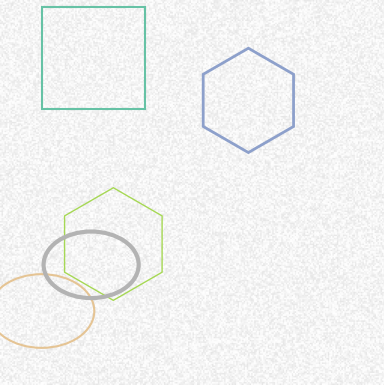[{"shape": "square", "thickness": 1.5, "radius": 0.67, "center": [0.243, 0.85]}, {"shape": "hexagon", "thickness": 2, "radius": 0.68, "center": [0.645, 0.739]}, {"shape": "hexagon", "thickness": 1, "radius": 0.73, "center": [0.294, 0.366]}, {"shape": "oval", "thickness": 1.5, "radius": 0.68, "center": [0.108, 0.192]}, {"shape": "oval", "thickness": 3, "radius": 0.62, "center": [0.237, 0.312]}]